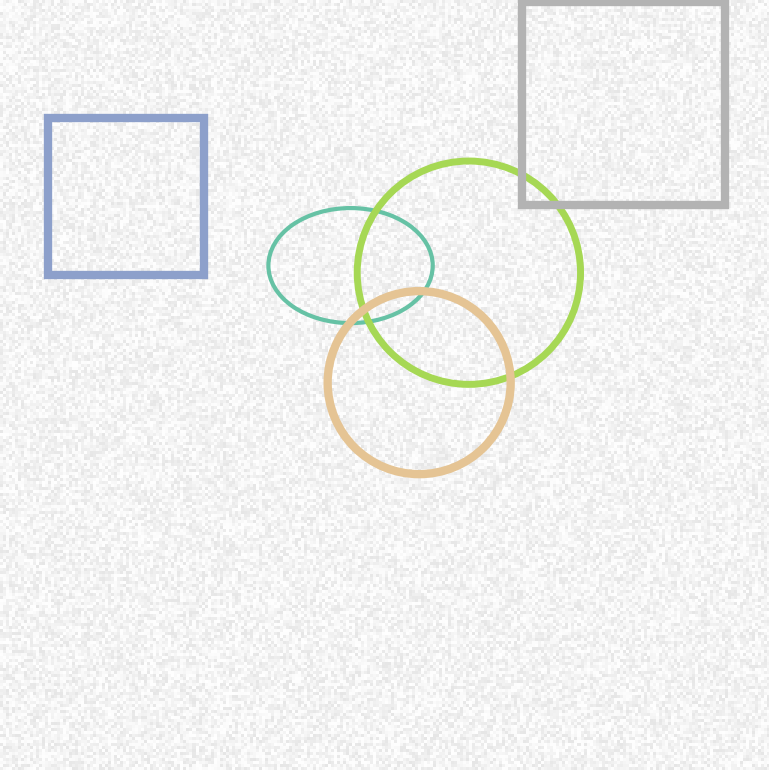[{"shape": "oval", "thickness": 1.5, "radius": 0.53, "center": [0.455, 0.655]}, {"shape": "square", "thickness": 3, "radius": 0.51, "center": [0.164, 0.745]}, {"shape": "circle", "thickness": 2.5, "radius": 0.73, "center": [0.609, 0.646]}, {"shape": "circle", "thickness": 3, "radius": 0.59, "center": [0.544, 0.503]}, {"shape": "square", "thickness": 3, "radius": 0.66, "center": [0.81, 0.866]}]